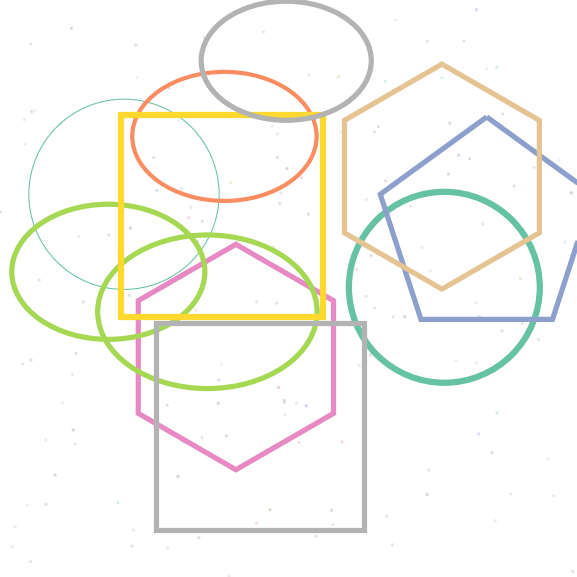[{"shape": "circle", "thickness": 3, "radius": 0.83, "center": [0.769, 0.502]}, {"shape": "circle", "thickness": 0.5, "radius": 0.82, "center": [0.215, 0.663]}, {"shape": "oval", "thickness": 2, "radius": 0.8, "center": [0.389, 0.763]}, {"shape": "pentagon", "thickness": 2.5, "radius": 0.97, "center": [0.843, 0.603]}, {"shape": "hexagon", "thickness": 2.5, "radius": 0.98, "center": [0.408, 0.381]}, {"shape": "oval", "thickness": 2.5, "radius": 0.95, "center": [0.359, 0.459]}, {"shape": "oval", "thickness": 2.5, "radius": 0.84, "center": [0.188, 0.528]}, {"shape": "square", "thickness": 3, "radius": 0.88, "center": [0.385, 0.625]}, {"shape": "hexagon", "thickness": 2.5, "radius": 0.97, "center": [0.765, 0.693]}, {"shape": "oval", "thickness": 2.5, "radius": 0.74, "center": [0.496, 0.894]}, {"shape": "square", "thickness": 2.5, "radius": 0.9, "center": [0.45, 0.261]}]